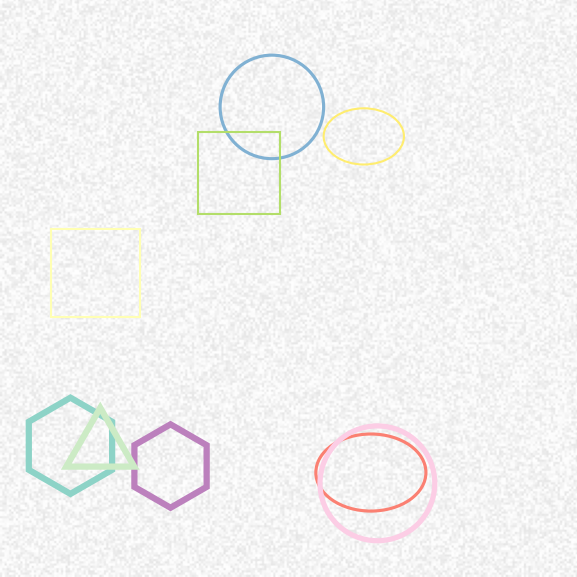[{"shape": "hexagon", "thickness": 3, "radius": 0.42, "center": [0.122, 0.227]}, {"shape": "square", "thickness": 1, "radius": 0.38, "center": [0.165, 0.527]}, {"shape": "oval", "thickness": 1.5, "radius": 0.48, "center": [0.642, 0.181]}, {"shape": "circle", "thickness": 1.5, "radius": 0.45, "center": [0.471, 0.814]}, {"shape": "square", "thickness": 1, "radius": 0.36, "center": [0.414, 0.7]}, {"shape": "circle", "thickness": 2.5, "radius": 0.5, "center": [0.653, 0.162]}, {"shape": "hexagon", "thickness": 3, "radius": 0.36, "center": [0.295, 0.192]}, {"shape": "triangle", "thickness": 3, "radius": 0.34, "center": [0.174, 0.225]}, {"shape": "oval", "thickness": 1, "radius": 0.35, "center": [0.63, 0.763]}]